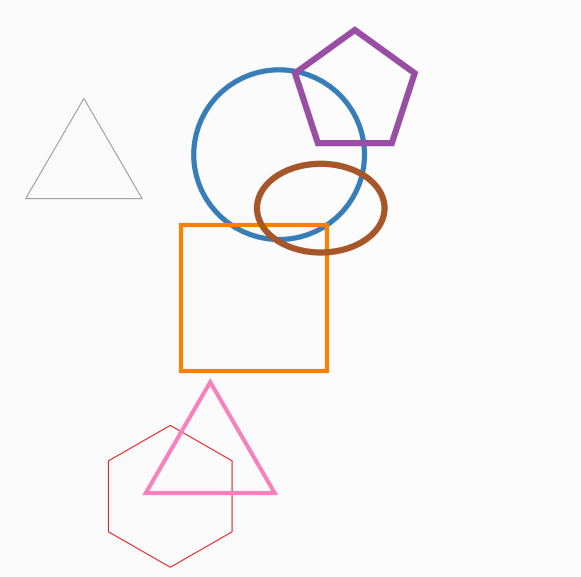[{"shape": "hexagon", "thickness": 0.5, "radius": 0.61, "center": [0.293, 0.14]}, {"shape": "circle", "thickness": 2.5, "radius": 0.73, "center": [0.48, 0.731]}, {"shape": "pentagon", "thickness": 3, "radius": 0.54, "center": [0.61, 0.839]}, {"shape": "square", "thickness": 2, "radius": 0.63, "center": [0.436, 0.483]}, {"shape": "oval", "thickness": 3, "radius": 0.55, "center": [0.552, 0.639]}, {"shape": "triangle", "thickness": 2, "radius": 0.64, "center": [0.362, 0.209]}, {"shape": "triangle", "thickness": 0.5, "radius": 0.58, "center": [0.144, 0.713]}]